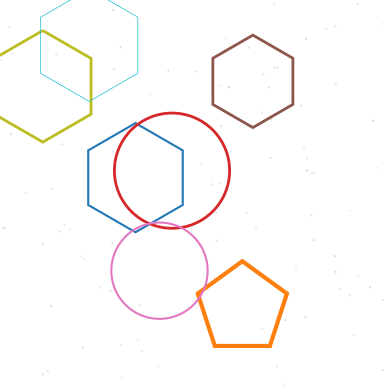[{"shape": "hexagon", "thickness": 1.5, "radius": 0.71, "center": [0.352, 0.538]}, {"shape": "pentagon", "thickness": 3, "radius": 0.61, "center": [0.629, 0.2]}, {"shape": "circle", "thickness": 2, "radius": 0.75, "center": [0.447, 0.557]}, {"shape": "hexagon", "thickness": 2, "radius": 0.6, "center": [0.657, 0.789]}, {"shape": "circle", "thickness": 1.5, "radius": 0.63, "center": [0.414, 0.297]}, {"shape": "hexagon", "thickness": 2, "radius": 0.72, "center": [0.111, 0.776]}, {"shape": "hexagon", "thickness": 0.5, "radius": 0.73, "center": [0.232, 0.882]}]